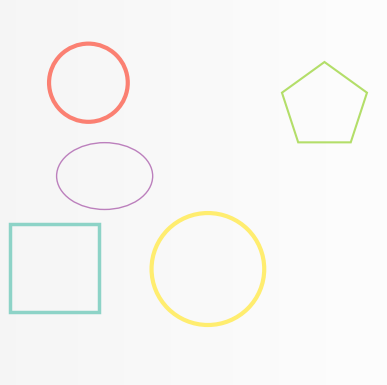[{"shape": "square", "thickness": 2.5, "radius": 0.57, "center": [0.14, 0.304]}, {"shape": "circle", "thickness": 3, "radius": 0.51, "center": [0.228, 0.785]}, {"shape": "pentagon", "thickness": 1.5, "radius": 0.58, "center": [0.837, 0.724]}, {"shape": "oval", "thickness": 1, "radius": 0.62, "center": [0.27, 0.543]}, {"shape": "circle", "thickness": 3, "radius": 0.73, "center": [0.536, 0.301]}]